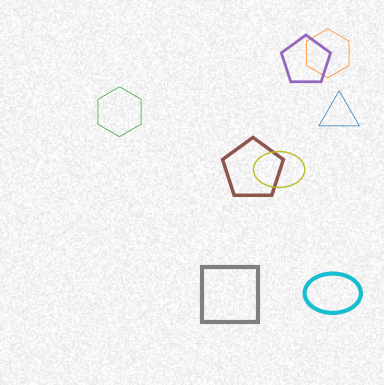[{"shape": "triangle", "thickness": 0.5, "radius": 0.3, "center": [0.881, 0.703]}, {"shape": "hexagon", "thickness": 0.5, "radius": 0.32, "center": [0.851, 0.862]}, {"shape": "hexagon", "thickness": 0.5, "radius": 0.32, "center": [0.31, 0.71]}, {"shape": "pentagon", "thickness": 2, "radius": 0.34, "center": [0.795, 0.842]}, {"shape": "pentagon", "thickness": 2.5, "radius": 0.42, "center": [0.657, 0.56]}, {"shape": "square", "thickness": 3, "radius": 0.36, "center": [0.597, 0.235]}, {"shape": "oval", "thickness": 1, "radius": 0.33, "center": [0.725, 0.56]}, {"shape": "oval", "thickness": 3, "radius": 0.37, "center": [0.864, 0.238]}]